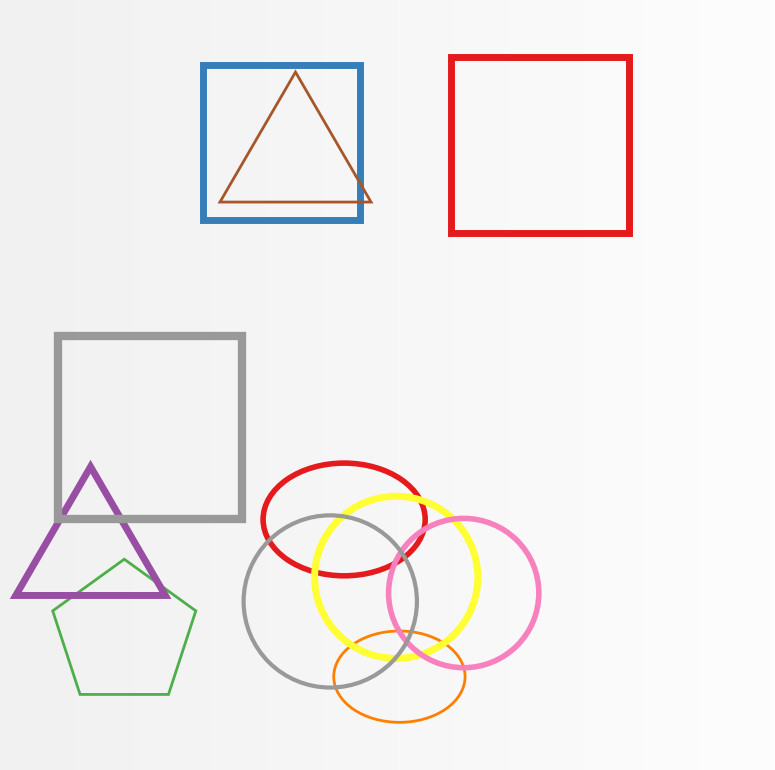[{"shape": "square", "thickness": 2.5, "radius": 0.57, "center": [0.697, 0.811]}, {"shape": "oval", "thickness": 2, "radius": 0.52, "center": [0.444, 0.325]}, {"shape": "square", "thickness": 2.5, "radius": 0.5, "center": [0.363, 0.815]}, {"shape": "pentagon", "thickness": 1, "radius": 0.49, "center": [0.16, 0.177]}, {"shape": "triangle", "thickness": 2.5, "radius": 0.56, "center": [0.117, 0.282]}, {"shape": "oval", "thickness": 1, "radius": 0.42, "center": [0.515, 0.121]}, {"shape": "circle", "thickness": 2.5, "radius": 0.53, "center": [0.511, 0.25]}, {"shape": "triangle", "thickness": 1, "radius": 0.56, "center": [0.381, 0.794]}, {"shape": "circle", "thickness": 2, "radius": 0.48, "center": [0.598, 0.23]}, {"shape": "circle", "thickness": 1.5, "radius": 0.56, "center": [0.426, 0.219]}, {"shape": "square", "thickness": 3, "radius": 0.59, "center": [0.193, 0.445]}]